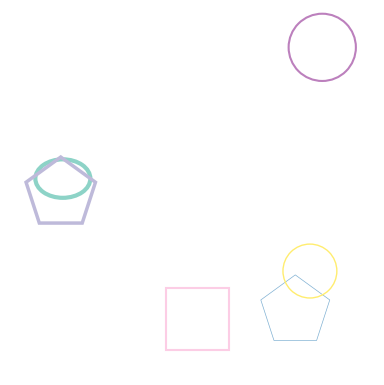[{"shape": "oval", "thickness": 3, "radius": 0.36, "center": [0.163, 0.536]}, {"shape": "pentagon", "thickness": 2.5, "radius": 0.47, "center": [0.158, 0.497]}, {"shape": "pentagon", "thickness": 0.5, "radius": 0.47, "center": [0.767, 0.192]}, {"shape": "square", "thickness": 1.5, "radius": 0.41, "center": [0.513, 0.171]}, {"shape": "circle", "thickness": 1.5, "radius": 0.44, "center": [0.837, 0.877]}, {"shape": "circle", "thickness": 1, "radius": 0.35, "center": [0.805, 0.296]}]